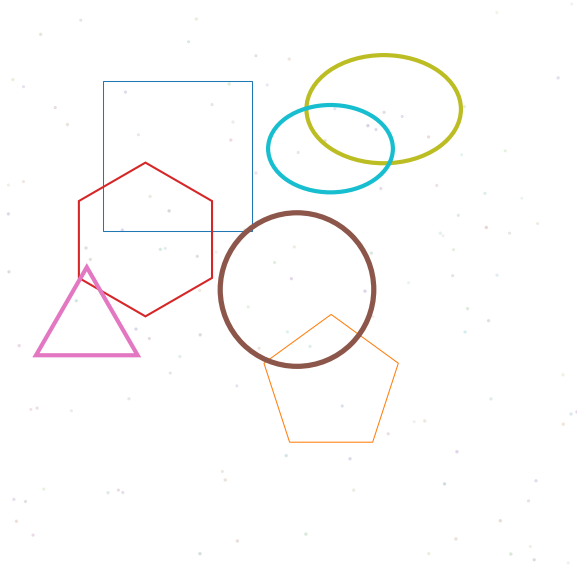[{"shape": "square", "thickness": 0.5, "radius": 0.65, "center": [0.307, 0.729]}, {"shape": "pentagon", "thickness": 0.5, "radius": 0.61, "center": [0.573, 0.332]}, {"shape": "hexagon", "thickness": 1, "radius": 0.67, "center": [0.252, 0.584]}, {"shape": "circle", "thickness": 2.5, "radius": 0.66, "center": [0.514, 0.498]}, {"shape": "triangle", "thickness": 2, "radius": 0.51, "center": [0.15, 0.435]}, {"shape": "oval", "thickness": 2, "radius": 0.67, "center": [0.664, 0.81]}, {"shape": "oval", "thickness": 2, "radius": 0.54, "center": [0.572, 0.742]}]